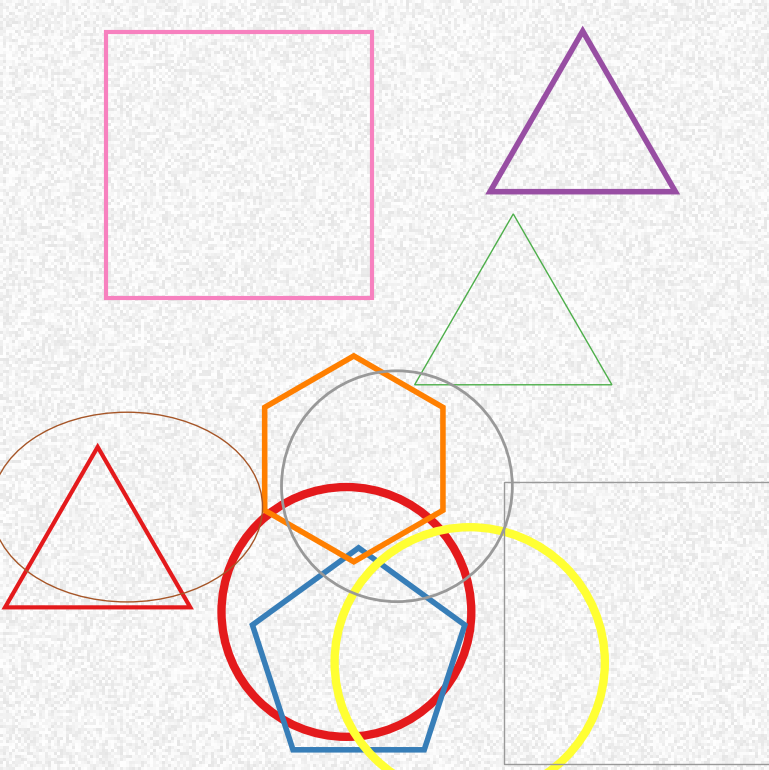[{"shape": "triangle", "thickness": 1.5, "radius": 0.69, "center": [0.127, 0.281]}, {"shape": "circle", "thickness": 3, "radius": 0.81, "center": [0.45, 0.205]}, {"shape": "pentagon", "thickness": 2, "radius": 0.72, "center": [0.466, 0.144]}, {"shape": "triangle", "thickness": 0.5, "radius": 0.74, "center": [0.667, 0.574]}, {"shape": "triangle", "thickness": 2, "radius": 0.69, "center": [0.757, 0.821]}, {"shape": "hexagon", "thickness": 2, "radius": 0.67, "center": [0.459, 0.404]}, {"shape": "circle", "thickness": 3, "radius": 0.88, "center": [0.61, 0.14]}, {"shape": "oval", "thickness": 0.5, "radius": 0.88, "center": [0.165, 0.341]}, {"shape": "square", "thickness": 1.5, "radius": 0.86, "center": [0.31, 0.786]}, {"shape": "circle", "thickness": 1, "radius": 0.75, "center": [0.515, 0.369]}, {"shape": "square", "thickness": 0.5, "radius": 0.92, "center": [0.838, 0.191]}]